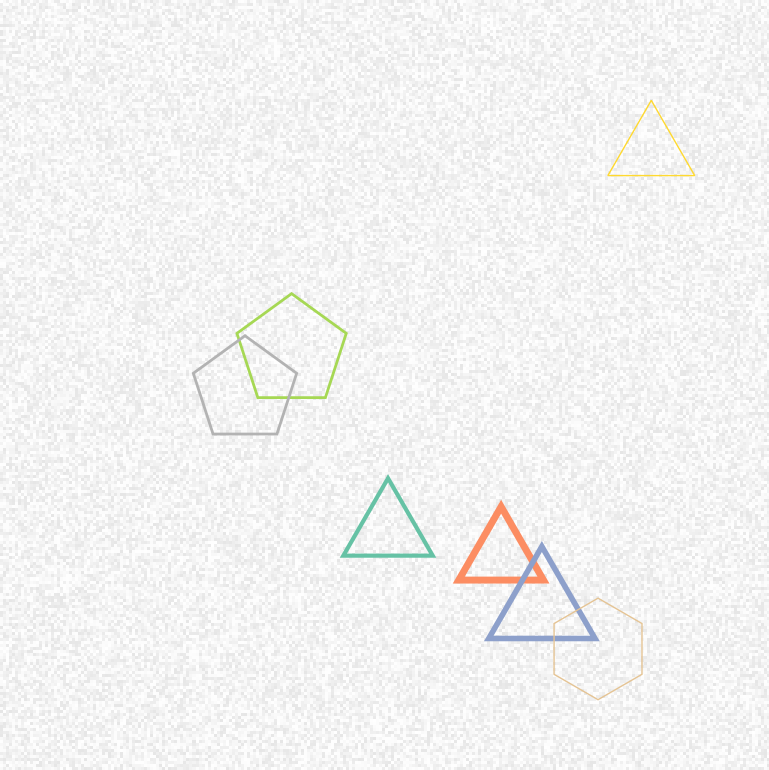[{"shape": "triangle", "thickness": 1.5, "radius": 0.34, "center": [0.504, 0.312]}, {"shape": "triangle", "thickness": 2.5, "radius": 0.32, "center": [0.651, 0.278]}, {"shape": "triangle", "thickness": 2, "radius": 0.4, "center": [0.704, 0.211]}, {"shape": "pentagon", "thickness": 1, "radius": 0.37, "center": [0.379, 0.544]}, {"shape": "triangle", "thickness": 0.5, "radius": 0.33, "center": [0.846, 0.805]}, {"shape": "hexagon", "thickness": 0.5, "radius": 0.33, "center": [0.777, 0.157]}, {"shape": "pentagon", "thickness": 1, "radius": 0.35, "center": [0.318, 0.493]}]